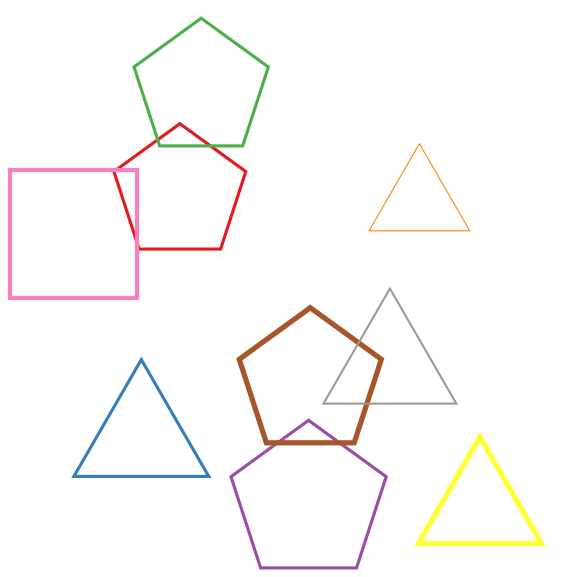[{"shape": "pentagon", "thickness": 1.5, "radius": 0.6, "center": [0.311, 0.665]}, {"shape": "triangle", "thickness": 1.5, "radius": 0.67, "center": [0.245, 0.242]}, {"shape": "pentagon", "thickness": 1.5, "radius": 0.61, "center": [0.348, 0.845]}, {"shape": "pentagon", "thickness": 1.5, "radius": 0.71, "center": [0.534, 0.13]}, {"shape": "triangle", "thickness": 0.5, "radius": 0.5, "center": [0.726, 0.65]}, {"shape": "triangle", "thickness": 2.5, "radius": 0.61, "center": [0.831, 0.12]}, {"shape": "pentagon", "thickness": 2.5, "radius": 0.65, "center": [0.537, 0.337]}, {"shape": "square", "thickness": 2, "radius": 0.55, "center": [0.128, 0.594]}, {"shape": "triangle", "thickness": 1, "radius": 0.66, "center": [0.675, 0.367]}]